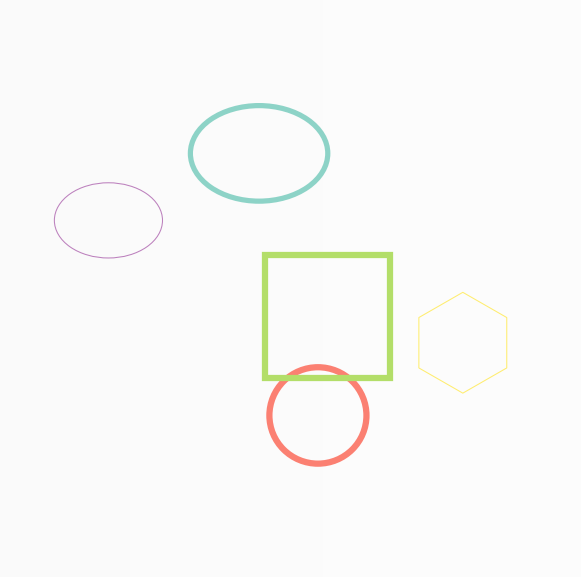[{"shape": "oval", "thickness": 2.5, "radius": 0.59, "center": [0.446, 0.734]}, {"shape": "circle", "thickness": 3, "radius": 0.42, "center": [0.547, 0.28]}, {"shape": "square", "thickness": 3, "radius": 0.53, "center": [0.563, 0.451]}, {"shape": "oval", "thickness": 0.5, "radius": 0.47, "center": [0.187, 0.618]}, {"shape": "hexagon", "thickness": 0.5, "radius": 0.44, "center": [0.796, 0.406]}]